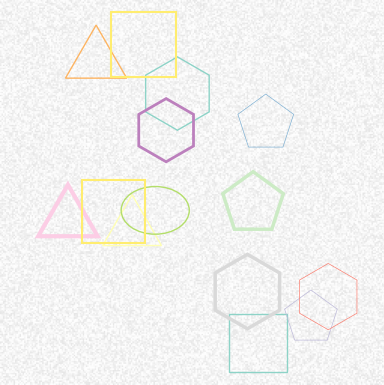[{"shape": "hexagon", "thickness": 1, "radius": 0.48, "center": [0.461, 0.757]}, {"shape": "square", "thickness": 1, "radius": 0.38, "center": [0.67, 0.11]}, {"shape": "triangle", "thickness": 1, "radius": 0.44, "center": [0.343, 0.406]}, {"shape": "pentagon", "thickness": 0.5, "radius": 0.36, "center": [0.808, 0.175]}, {"shape": "hexagon", "thickness": 0.5, "radius": 0.43, "center": [0.853, 0.23]}, {"shape": "pentagon", "thickness": 0.5, "radius": 0.38, "center": [0.69, 0.68]}, {"shape": "triangle", "thickness": 1, "radius": 0.46, "center": [0.25, 0.843]}, {"shape": "oval", "thickness": 1, "radius": 0.44, "center": [0.403, 0.454]}, {"shape": "triangle", "thickness": 3, "radius": 0.45, "center": [0.176, 0.431]}, {"shape": "hexagon", "thickness": 2.5, "radius": 0.48, "center": [0.643, 0.243]}, {"shape": "hexagon", "thickness": 2, "radius": 0.41, "center": [0.432, 0.662]}, {"shape": "pentagon", "thickness": 2.5, "radius": 0.41, "center": [0.657, 0.471]}, {"shape": "square", "thickness": 1.5, "radius": 0.42, "center": [0.373, 0.885]}, {"shape": "square", "thickness": 1.5, "radius": 0.41, "center": [0.294, 0.451]}]